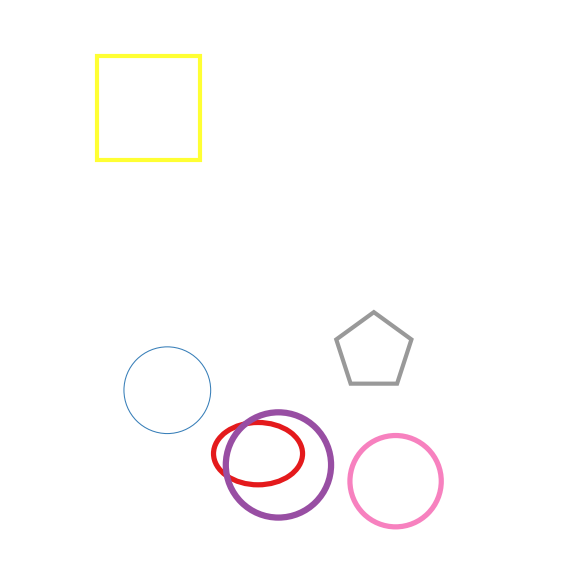[{"shape": "oval", "thickness": 2.5, "radius": 0.39, "center": [0.447, 0.214]}, {"shape": "circle", "thickness": 0.5, "radius": 0.38, "center": [0.29, 0.323]}, {"shape": "circle", "thickness": 3, "radius": 0.46, "center": [0.482, 0.194]}, {"shape": "square", "thickness": 2, "radius": 0.45, "center": [0.257, 0.812]}, {"shape": "circle", "thickness": 2.5, "radius": 0.4, "center": [0.685, 0.166]}, {"shape": "pentagon", "thickness": 2, "radius": 0.34, "center": [0.647, 0.39]}]